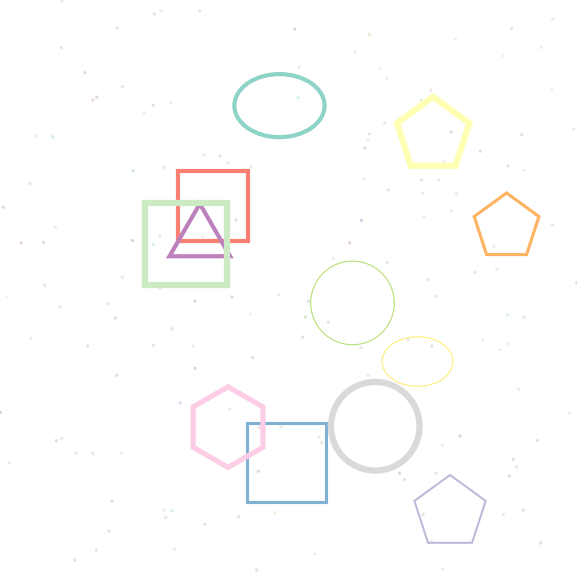[{"shape": "oval", "thickness": 2, "radius": 0.39, "center": [0.484, 0.816]}, {"shape": "pentagon", "thickness": 3, "radius": 0.33, "center": [0.75, 0.765]}, {"shape": "pentagon", "thickness": 1, "radius": 0.32, "center": [0.779, 0.112]}, {"shape": "square", "thickness": 2, "radius": 0.3, "center": [0.368, 0.642]}, {"shape": "square", "thickness": 1.5, "radius": 0.34, "center": [0.496, 0.198]}, {"shape": "pentagon", "thickness": 1.5, "radius": 0.29, "center": [0.877, 0.606]}, {"shape": "circle", "thickness": 0.5, "radius": 0.36, "center": [0.61, 0.475]}, {"shape": "hexagon", "thickness": 2.5, "radius": 0.35, "center": [0.395, 0.26]}, {"shape": "circle", "thickness": 3, "radius": 0.38, "center": [0.65, 0.261]}, {"shape": "triangle", "thickness": 2, "radius": 0.3, "center": [0.346, 0.586]}, {"shape": "square", "thickness": 3, "radius": 0.36, "center": [0.322, 0.577]}, {"shape": "oval", "thickness": 0.5, "radius": 0.31, "center": [0.723, 0.373]}]